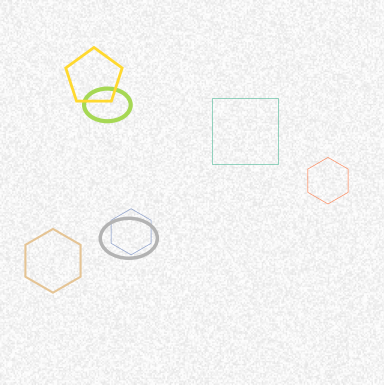[{"shape": "square", "thickness": 0.5, "radius": 0.42, "center": [0.637, 0.66]}, {"shape": "hexagon", "thickness": 0.5, "radius": 0.3, "center": [0.852, 0.531]}, {"shape": "hexagon", "thickness": 0.5, "radius": 0.3, "center": [0.341, 0.398]}, {"shape": "oval", "thickness": 3, "radius": 0.3, "center": [0.279, 0.727]}, {"shape": "pentagon", "thickness": 2, "radius": 0.39, "center": [0.244, 0.8]}, {"shape": "hexagon", "thickness": 1.5, "radius": 0.41, "center": [0.138, 0.323]}, {"shape": "oval", "thickness": 2.5, "radius": 0.37, "center": [0.335, 0.381]}]